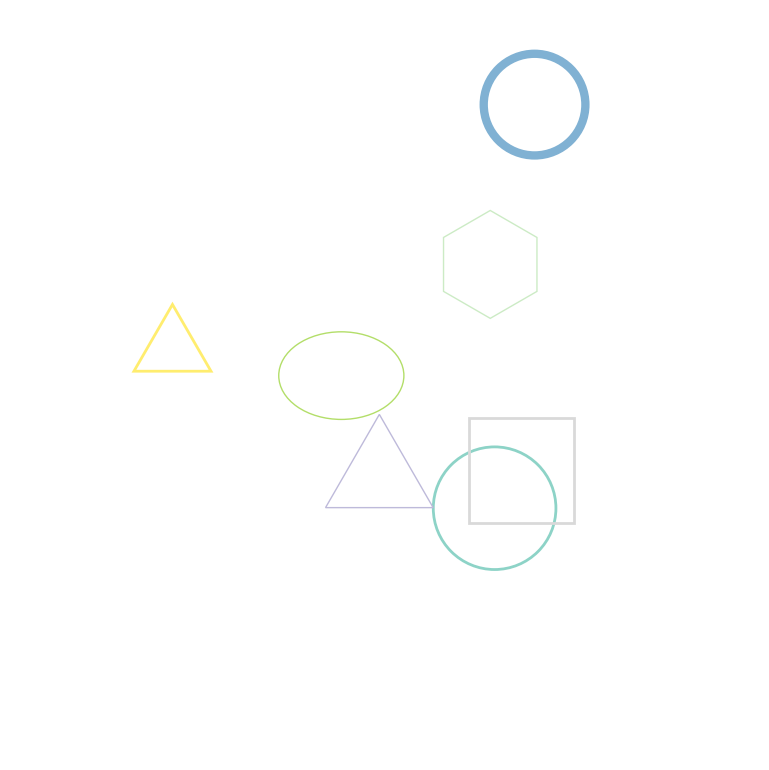[{"shape": "circle", "thickness": 1, "radius": 0.4, "center": [0.642, 0.34]}, {"shape": "triangle", "thickness": 0.5, "radius": 0.4, "center": [0.493, 0.381]}, {"shape": "circle", "thickness": 3, "radius": 0.33, "center": [0.694, 0.864]}, {"shape": "oval", "thickness": 0.5, "radius": 0.41, "center": [0.443, 0.512]}, {"shape": "square", "thickness": 1, "radius": 0.34, "center": [0.678, 0.389]}, {"shape": "hexagon", "thickness": 0.5, "radius": 0.35, "center": [0.637, 0.657]}, {"shape": "triangle", "thickness": 1, "radius": 0.29, "center": [0.224, 0.547]}]